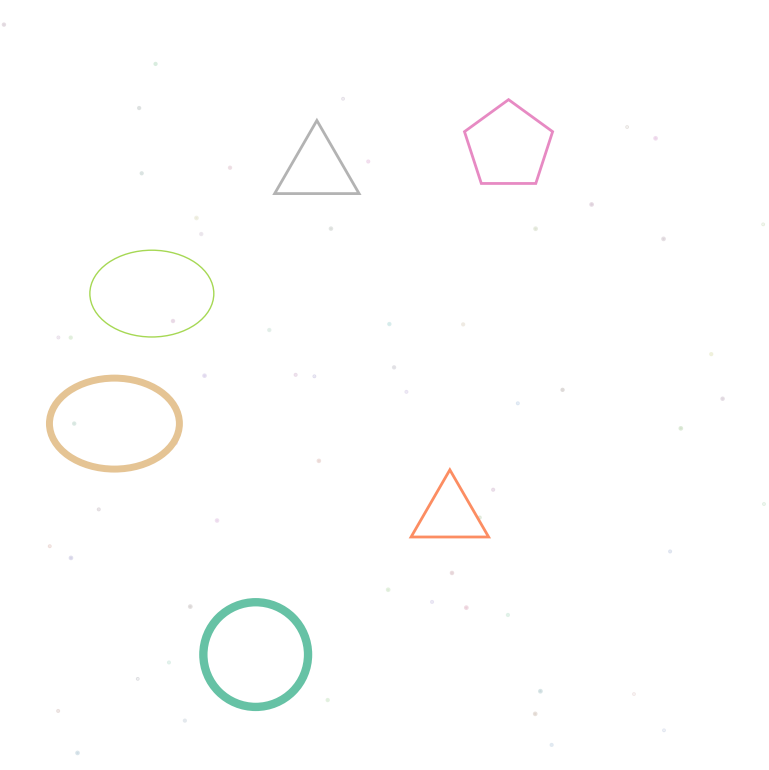[{"shape": "circle", "thickness": 3, "radius": 0.34, "center": [0.332, 0.15]}, {"shape": "triangle", "thickness": 1, "radius": 0.29, "center": [0.584, 0.332]}, {"shape": "pentagon", "thickness": 1, "radius": 0.3, "center": [0.66, 0.81]}, {"shape": "oval", "thickness": 0.5, "radius": 0.4, "center": [0.197, 0.619]}, {"shape": "oval", "thickness": 2.5, "radius": 0.42, "center": [0.149, 0.45]}, {"shape": "triangle", "thickness": 1, "radius": 0.32, "center": [0.412, 0.78]}]